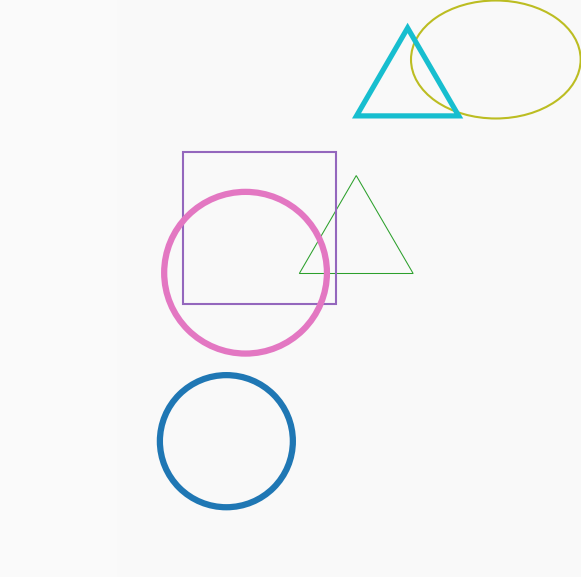[{"shape": "circle", "thickness": 3, "radius": 0.57, "center": [0.389, 0.235]}, {"shape": "triangle", "thickness": 0.5, "radius": 0.57, "center": [0.613, 0.582]}, {"shape": "square", "thickness": 1, "radius": 0.66, "center": [0.447, 0.604]}, {"shape": "circle", "thickness": 3, "radius": 0.7, "center": [0.422, 0.527]}, {"shape": "oval", "thickness": 1, "radius": 0.73, "center": [0.853, 0.896]}, {"shape": "triangle", "thickness": 2.5, "radius": 0.51, "center": [0.701, 0.849]}]